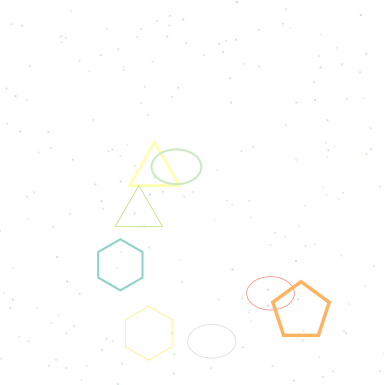[{"shape": "hexagon", "thickness": 1.5, "radius": 0.33, "center": [0.313, 0.312]}, {"shape": "triangle", "thickness": 2, "radius": 0.37, "center": [0.401, 0.555]}, {"shape": "oval", "thickness": 0.5, "radius": 0.31, "center": [0.703, 0.238]}, {"shape": "pentagon", "thickness": 2.5, "radius": 0.38, "center": [0.782, 0.191]}, {"shape": "triangle", "thickness": 0.5, "radius": 0.35, "center": [0.361, 0.447]}, {"shape": "oval", "thickness": 0.5, "radius": 0.31, "center": [0.55, 0.114]}, {"shape": "oval", "thickness": 1.5, "radius": 0.32, "center": [0.458, 0.567]}, {"shape": "hexagon", "thickness": 0.5, "radius": 0.35, "center": [0.386, 0.134]}]